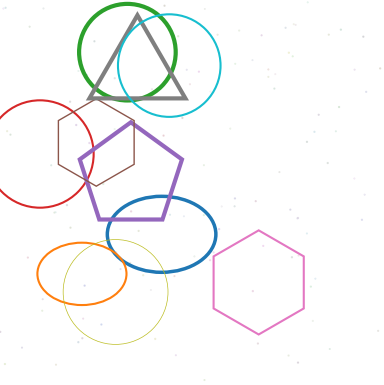[{"shape": "oval", "thickness": 2.5, "radius": 0.7, "center": [0.42, 0.391]}, {"shape": "oval", "thickness": 1.5, "radius": 0.58, "center": [0.213, 0.289]}, {"shape": "circle", "thickness": 3, "radius": 0.63, "center": [0.331, 0.864]}, {"shape": "circle", "thickness": 1.5, "radius": 0.7, "center": [0.104, 0.6]}, {"shape": "pentagon", "thickness": 3, "radius": 0.7, "center": [0.34, 0.543]}, {"shape": "hexagon", "thickness": 1, "radius": 0.57, "center": [0.25, 0.63]}, {"shape": "hexagon", "thickness": 1.5, "radius": 0.68, "center": [0.672, 0.266]}, {"shape": "triangle", "thickness": 3, "radius": 0.72, "center": [0.357, 0.816]}, {"shape": "circle", "thickness": 0.5, "radius": 0.68, "center": [0.3, 0.242]}, {"shape": "circle", "thickness": 1.5, "radius": 0.67, "center": [0.44, 0.83]}]